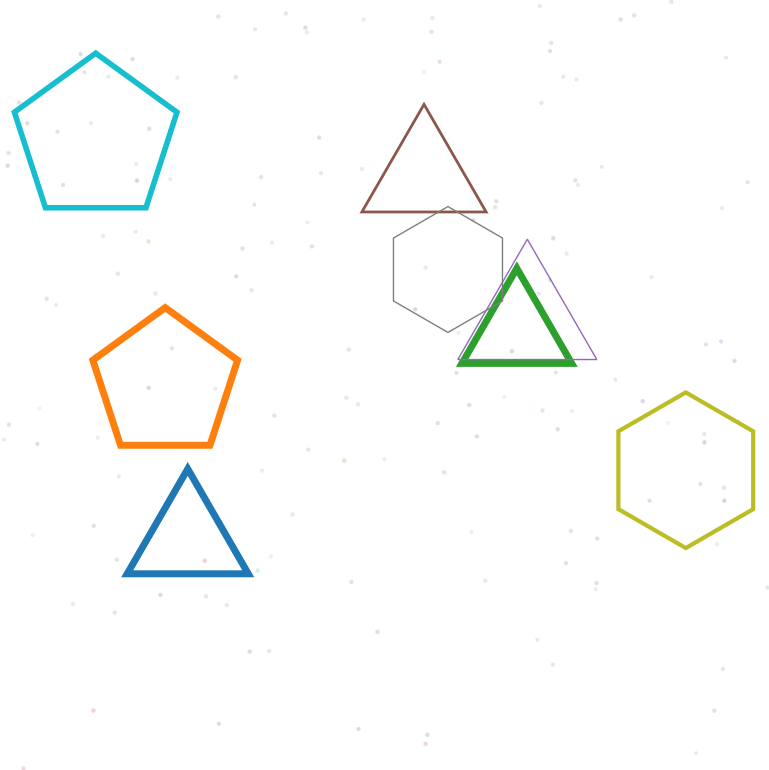[{"shape": "triangle", "thickness": 2.5, "radius": 0.45, "center": [0.244, 0.3]}, {"shape": "pentagon", "thickness": 2.5, "radius": 0.49, "center": [0.215, 0.502]}, {"shape": "triangle", "thickness": 2.5, "radius": 0.41, "center": [0.671, 0.569]}, {"shape": "triangle", "thickness": 0.5, "radius": 0.52, "center": [0.685, 0.585]}, {"shape": "triangle", "thickness": 1, "radius": 0.47, "center": [0.551, 0.771]}, {"shape": "hexagon", "thickness": 0.5, "radius": 0.41, "center": [0.582, 0.65]}, {"shape": "hexagon", "thickness": 1.5, "radius": 0.51, "center": [0.891, 0.389]}, {"shape": "pentagon", "thickness": 2, "radius": 0.55, "center": [0.124, 0.82]}]